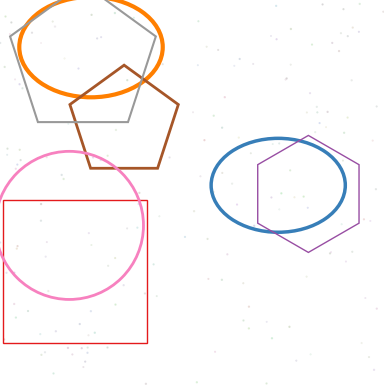[{"shape": "square", "thickness": 1, "radius": 0.93, "center": [0.195, 0.294]}, {"shape": "oval", "thickness": 2.5, "radius": 0.87, "center": [0.723, 0.519]}, {"shape": "hexagon", "thickness": 1, "radius": 0.76, "center": [0.801, 0.496]}, {"shape": "oval", "thickness": 3, "radius": 0.93, "center": [0.236, 0.878]}, {"shape": "pentagon", "thickness": 2, "radius": 0.74, "center": [0.322, 0.683]}, {"shape": "circle", "thickness": 2, "radius": 0.96, "center": [0.18, 0.415]}, {"shape": "pentagon", "thickness": 1.5, "radius": 1.0, "center": [0.215, 0.844]}]